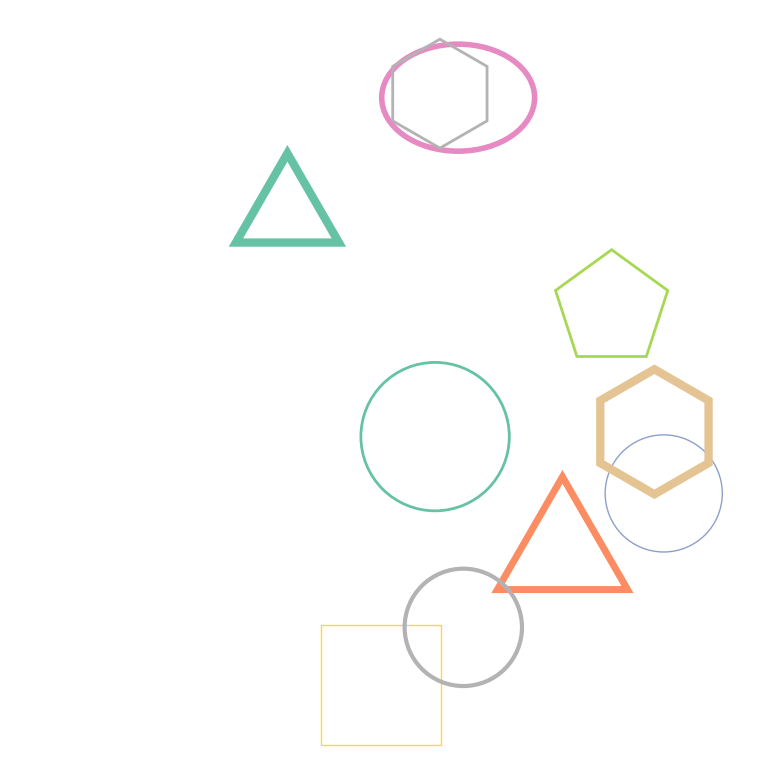[{"shape": "triangle", "thickness": 3, "radius": 0.39, "center": [0.373, 0.724]}, {"shape": "circle", "thickness": 1, "radius": 0.48, "center": [0.565, 0.433]}, {"shape": "triangle", "thickness": 2.5, "radius": 0.49, "center": [0.73, 0.283]}, {"shape": "circle", "thickness": 0.5, "radius": 0.38, "center": [0.862, 0.359]}, {"shape": "oval", "thickness": 2, "radius": 0.5, "center": [0.595, 0.873]}, {"shape": "pentagon", "thickness": 1, "radius": 0.38, "center": [0.794, 0.599]}, {"shape": "square", "thickness": 0.5, "radius": 0.39, "center": [0.495, 0.11]}, {"shape": "hexagon", "thickness": 3, "radius": 0.41, "center": [0.85, 0.439]}, {"shape": "hexagon", "thickness": 1, "radius": 0.35, "center": [0.571, 0.878]}, {"shape": "circle", "thickness": 1.5, "radius": 0.38, "center": [0.602, 0.185]}]